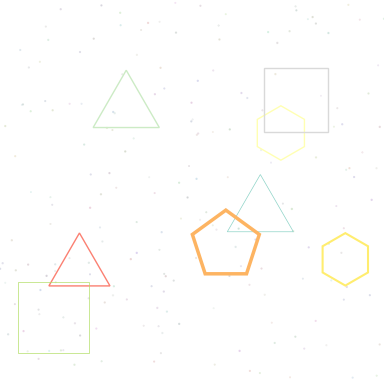[{"shape": "triangle", "thickness": 0.5, "radius": 0.5, "center": [0.676, 0.448]}, {"shape": "hexagon", "thickness": 1, "radius": 0.35, "center": [0.73, 0.655]}, {"shape": "triangle", "thickness": 1, "radius": 0.46, "center": [0.206, 0.303]}, {"shape": "pentagon", "thickness": 2.5, "radius": 0.46, "center": [0.587, 0.363]}, {"shape": "square", "thickness": 0.5, "radius": 0.46, "center": [0.14, 0.174]}, {"shape": "square", "thickness": 1, "radius": 0.42, "center": [0.768, 0.74]}, {"shape": "triangle", "thickness": 1, "radius": 0.5, "center": [0.328, 0.718]}, {"shape": "hexagon", "thickness": 1.5, "radius": 0.34, "center": [0.897, 0.326]}]